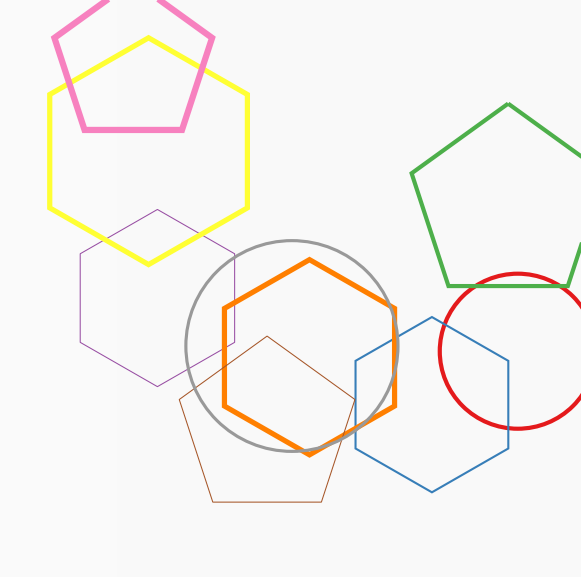[{"shape": "circle", "thickness": 2, "radius": 0.67, "center": [0.891, 0.391]}, {"shape": "hexagon", "thickness": 1, "radius": 0.76, "center": [0.743, 0.298]}, {"shape": "pentagon", "thickness": 2, "radius": 0.87, "center": [0.874, 0.645]}, {"shape": "hexagon", "thickness": 0.5, "radius": 0.77, "center": [0.271, 0.483]}, {"shape": "hexagon", "thickness": 2.5, "radius": 0.84, "center": [0.532, 0.381]}, {"shape": "hexagon", "thickness": 2.5, "radius": 0.98, "center": [0.256, 0.737]}, {"shape": "pentagon", "thickness": 0.5, "radius": 0.79, "center": [0.46, 0.258]}, {"shape": "pentagon", "thickness": 3, "radius": 0.71, "center": [0.229, 0.889]}, {"shape": "circle", "thickness": 1.5, "radius": 0.91, "center": [0.502, 0.4]}]